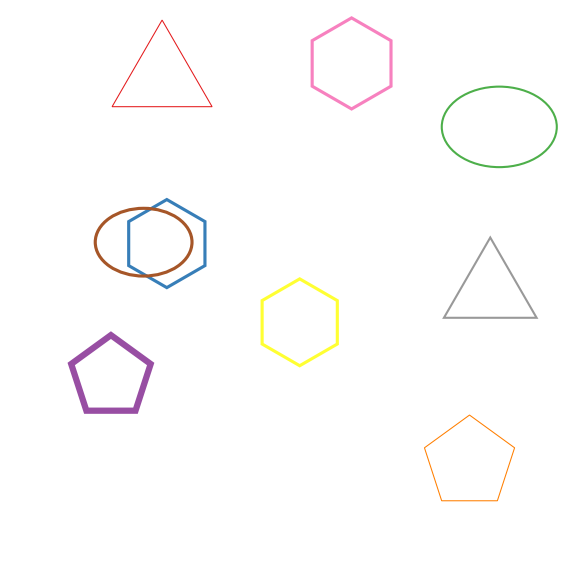[{"shape": "triangle", "thickness": 0.5, "radius": 0.5, "center": [0.281, 0.864]}, {"shape": "hexagon", "thickness": 1.5, "radius": 0.38, "center": [0.289, 0.577]}, {"shape": "oval", "thickness": 1, "radius": 0.5, "center": [0.865, 0.779]}, {"shape": "pentagon", "thickness": 3, "radius": 0.36, "center": [0.192, 0.346]}, {"shape": "pentagon", "thickness": 0.5, "radius": 0.41, "center": [0.813, 0.198]}, {"shape": "hexagon", "thickness": 1.5, "radius": 0.38, "center": [0.519, 0.441]}, {"shape": "oval", "thickness": 1.5, "radius": 0.42, "center": [0.249, 0.58]}, {"shape": "hexagon", "thickness": 1.5, "radius": 0.39, "center": [0.609, 0.889]}, {"shape": "triangle", "thickness": 1, "radius": 0.46, "center": [0.849, 0.495]}]